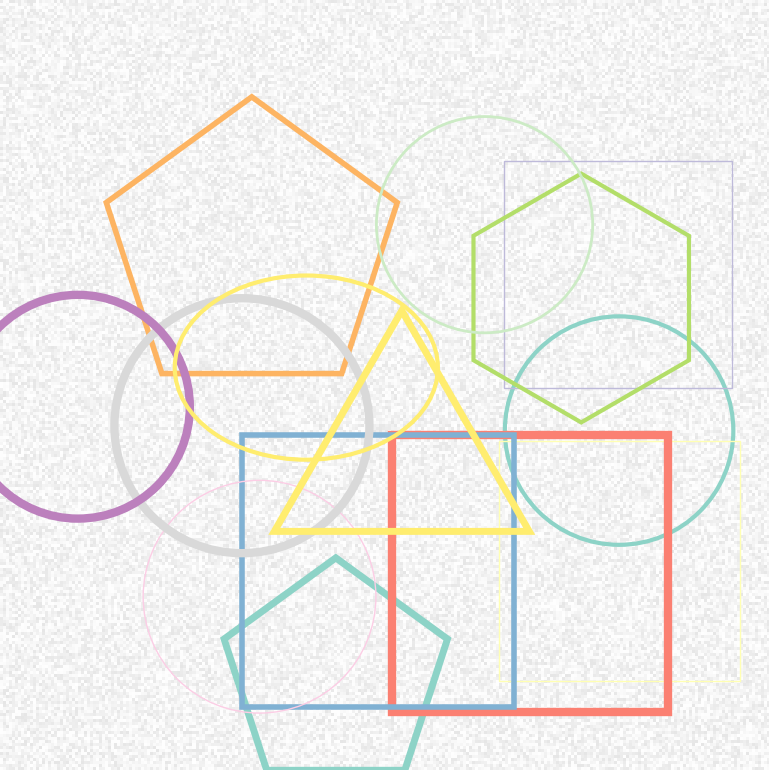[{"shape": "pentagon", "thickness": 2.5, "radius": 0.76, "center": [0.436, 0.123]}, {"shape": "circle", "thickness": 1.5, "radius": 0.74, "center": [0.804, 0.441]}, {"shape": "square", "thickness": 0.5, "radius": 0.78, "center": [0.805, 0.271]}, {"shape": "square", "thickness": 0.5, "radius": 0.74, "center": [0.802, 0.643]}, {"shape": "square", "thickness": 3, "radius": 0.9, "center": [0.689, 0.255]}, {"shape": "square", "thickness": 2, "radius": 0.88, "center": [0.491, 0.259]}, {"shape": "pentagon", "thickness": 2, "radius": 0.99, "center": [0.327, 0.676]}, {"shape": "hexagon", "thickness": 1.5, "radius": 0.81, "center": [0.755, 0.613]}, {"shape": "circle", "thickness": 0.5, "radius": 0.76, "center": [0.337, 0.225]}, {"shape": "circle", "thickness": 3, "radius": 0.83, "center": [0.314, 0.447]}, {"shape": "circle", "thickness": 3, "radius": 0.73, "center": [0.101, 0.472]}, {"shape": "circle", "thickness": 1, "radius": 0.7, "center": [0.629, 0.708]}, {"shape": "triangle", "thickness": 2.5, "radius": 0.96, "center": [0.522, 0.405]}, {"shape": "oval", "thickness": 1.5, "radius": 0.85, "center": [0.398, 0.523]}]